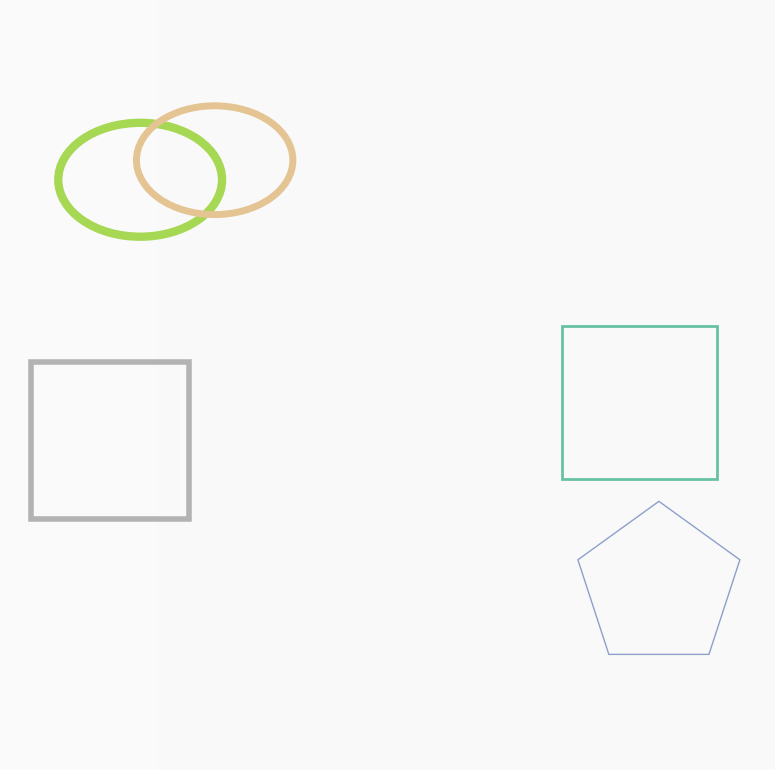[{"shape": "square", "thickness": 1, "radius": 0.5, "center": [0.826, 0.477]}, {"shape": "pentagon", "thickness": 0.5, "radius": 0.55, "center": [0.85, 0.239]}, {"shape": "oval", "thickness": 3, "radius": 0.53, "center": [0.181, 0.767]}, {"shape": "oval", "thickness": 2.5, "radius": 0.5, "center": [0.277, 0.792]}, {"shape": "square", "thickness": 2, "radius": 0.51, "center": [0.142, 0.428]}]